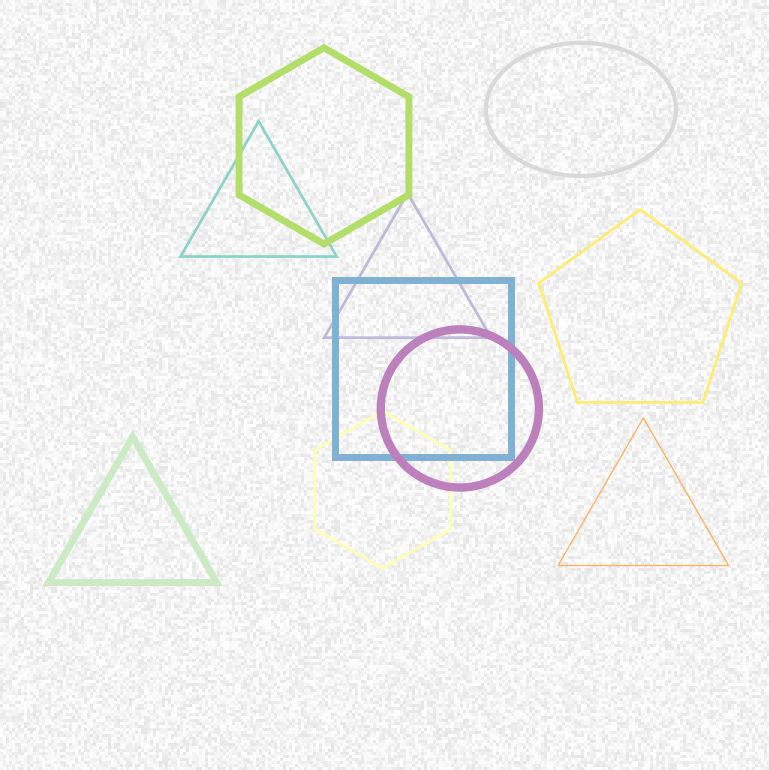[{"shape": "triangle", "thickness": 1, "radius": 0.59, "center": [0.336, 0.725]}, {"shape": "hexagon", "thickness": 1, "radius": 0.51, "center": [0.497, 0.364]}, {"shape": "triangle", "thickness": 1, "radius": 0.63, "center": [0.529, 0.624]}, {"shape": "square", "thickness": 2.5, "radius": 0.57, "center": [0.549, 0.522]}, {"shape": "triangle", "thickness": 0.5, "radius": 0.64, "center": [0.836, 0.329]}, {"shape": "hexagon", "thickness": 2.5, "radius": 0.64, "center": [0.421, 0.811]}, {"shape": "oval", "thickness": 1.5, "radius": 0.62, "center": [0.754, 0.858]}, {"shape": "circle", "thickness": 3, "radius": 0.51, "center": [0.597, 0.47]}, {"shape": "triangle", "thickness": 2.5, "radius": 0.63, "center": [0.172, 0.306]}, {"shape": "pentagon", "thickness": 1, "radius": 0.69, "center": [0.831, 0.589]}]